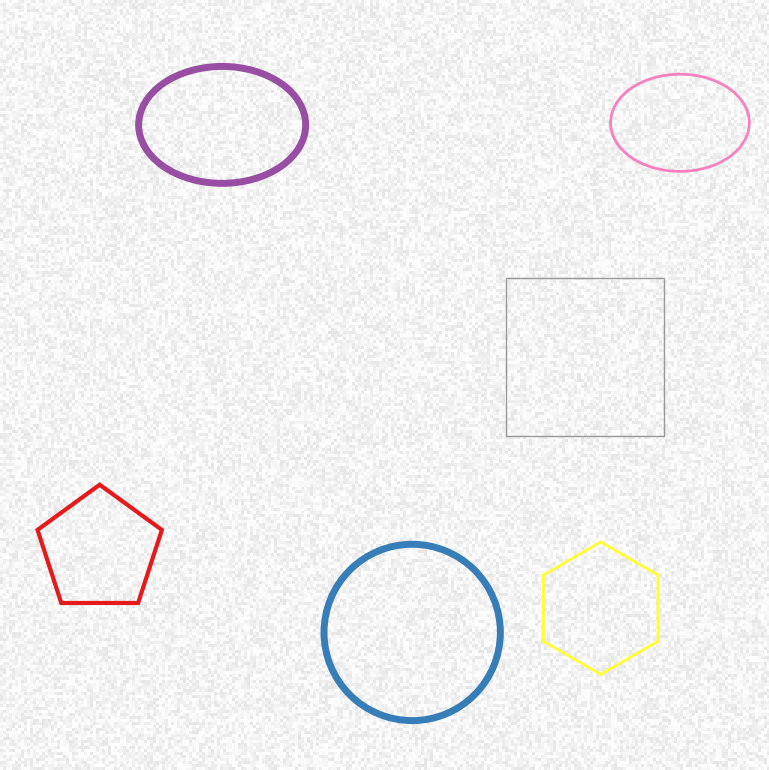[{"shape": "pentagon", "thickness": 1.5, "radius": 0.42, "center": [0.129, 0.286]}, {"shape": "circle", "thickness": 2.5, "radius": 0.57, "center": [0.535, 0.179]}, {"shape": "oval", "thickness": 2.5, "radius": 0.54, "center": [0.289, 0.838]}, {"shape": "hexagon", "thickness": 1, "radius": 0.43, "center": [0.78, 0.21]}, {"shape": "oval", "thickness": 1, "radius": 0.45, "center": [0.883, 0.841]}, {"shape": "square", "thickness": 0.5, "radius": 0.51, "center": [0.759, 0.536]}]